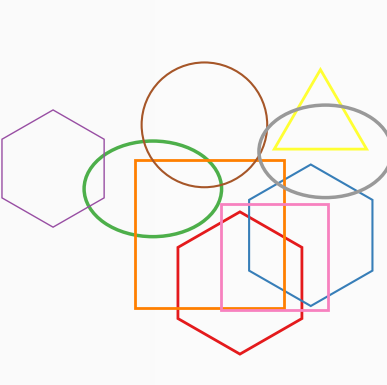[{"shape": "hexagon", "thickness": 2, "radius": 0.92, "center": [0.619, 0.265]}, {"shape": "hexagon", "thickness": 1.5, "radius": 0.92, "center": [0.802, 0.389]}, {"shape": "oval", "thickness": 2.5, "radius": 0.89, "center": [0.394, 0.509]}, {"shape": "hexagon", "thickness": 1, "radius": 0.76, "center": [0.137, 0.562]}, {"shape": "square", "thickness": 2, "radius": 0.96, "center": [0.541, 0.392]}, {"shape": "triangle", "thickness": 2, "radius": 0.69, "center": [0.827, 0.682]}, {"shape": "circle", "thickness": 1.5, "radius": 0.81, "center": [0.528, 0.676]}, {"shape": "square", "thickness": 2, "radius": 0.69, "center": [0.709, 0.333]}, {"shape": "oval", "thickness": 2.5, "radius": 0.86, "center": [0.84, 0.607]}]